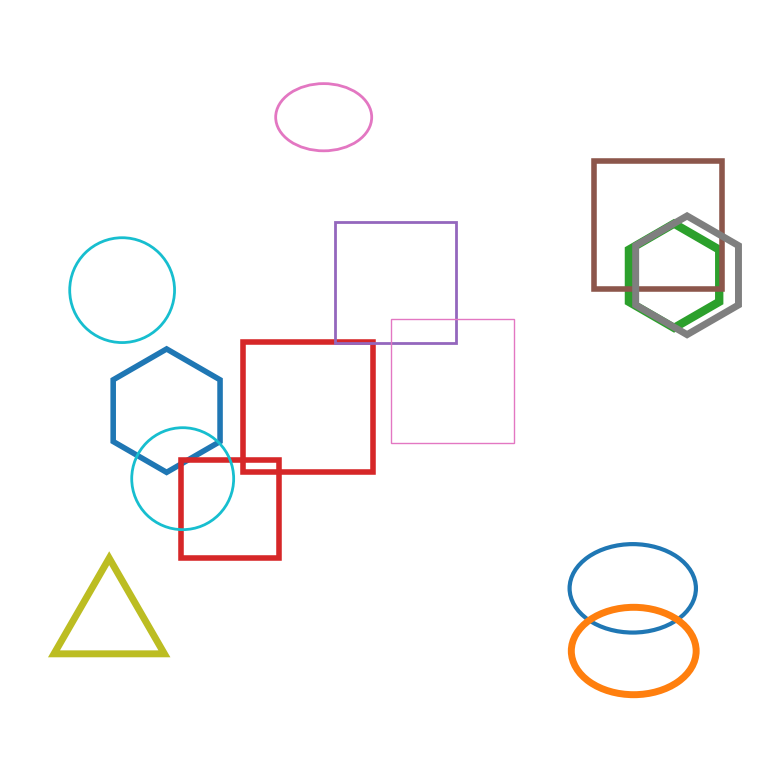[{"shape": "oval", "thickness": 1.5, "radius": 0.41, "center": [0.822, 0.236]}, {"shape": "hexagon", "thickness": 2, "radius": 0.4, "center": [0.216, 0.467]}, {"shape": "oval", "thickness": 2.5, "radius": 0.41, "center": [0.823, 0.155]}, {"shape": "hexagon", "thickness": 3, "radius": 0.34, "center": [0.875, 0.642]}, {"shape": "square", "thickness": 2, "radius": 0.42, "center": [0.399, 0.471]}, {"shape": "square", "thickness": 2, "radius": 0.32, "center": [0.299, 0.339]}, {"shape": "square", "thickness": 1, "radius": 0.39, "center": [0.514, 0.633]}, {"shape": "square", "thickness": 2, "radius": 0.42, "center": [0.855, 0.708]}, {"shape": "square", "thickness": 0.5, "radius": 0.4, "center": [0.588, 0.505]}, {"shape": "oval", "thickness": 1, "radius": 0.31, "center": [0.42, 0.848]}, {"shape": "hexagon", "thickness": 2.5, "radius": 0.39, "center": [0.892, 0.642]}, {"shape": "triangle", "thickness": 2.5, "radius": 0.41, "center": [0.142, 0.192]}, {"shape": "circle", "thickness": 1, "radius": 0.34, "center": [0.159, 0.623]}, {"shape": "circle", "thickness": 1, "radius": 0.33, "center": [0.237, 0.378]}]